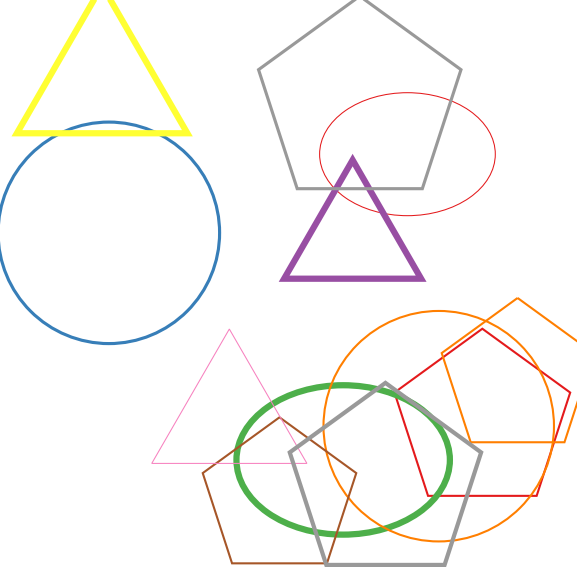[{"shape": "oval", "thickness": 0.5, "radius": 0.76, "center": [0.706, 0.732]}, {"shape": "pentagon", "thickness": 1, "radius": 0.8, "center": [0.835, 0.27]}, {"shape": "circle", "thickness": 1.5, "radius": 0.96, "center": [0.188, 0.596]}, {"shape": "oval", "thickness": 3, "radius": 0.92, "center": [0.594, 0.203]}, {"shape": "triangle", "thickness": 3, "radius": 0.68, "center": [0.611, 0.585]}, {"shape": "circle", "thickness": 1, "radius": 1.0, "center": [0.76, 0.261]}, {"shape": "pentagon", "thickness": 1, "radius": 0.69, "center": [0.896, 0.345]}, {"shape": "triangle", "thickness": 3, "radius": 0.85, "center": [0.177, 0.854]}, {"shape": "pentagon", "thickness": 1, "radius": 0.7, "center": [0.484, 0.137]}, {"shape": "triangle", "thickness": 0.5, "radius": 0.78, "center": [0.397, 0.274]}, {"shape": "pentagon", "thickness": 2, "radius": 0.87, "center": [0.667, 0.162]}, {"shape": "pentagon", "thickness": 1.5, "radius": 0.92, "center": [0.623, 0.822]}]